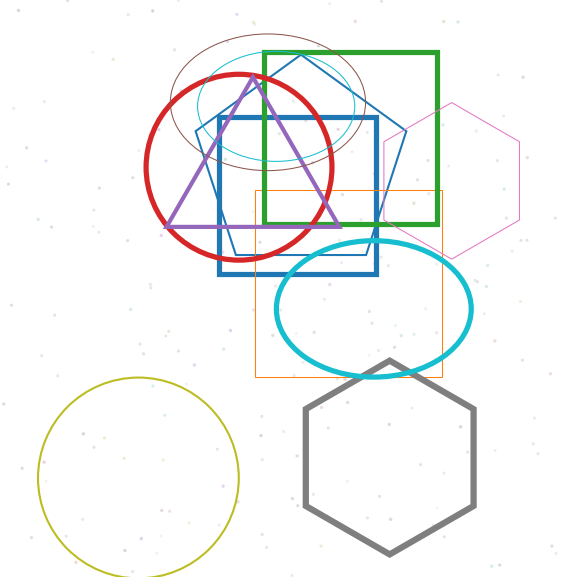[{"shape": "square", "thickness": 2.5, "radius": 0.68, "center": [0.516, 0.66]}, {"shape": "pentagon", "thickness": 1, "radius": 0.96, "center": [0.521, 0.713]}, {"shape": "square", "thickness": 0.5, "radius": 0.81, "center": [0.603, 0.508]}, {"shape": "square", "thickness": 2.5, "radius": 0.75, "center": [0.607, 0.76]}, {"shape": "circle", "thickness": 2.5, "radius": 0.8, "center": [0.414, 0.71]}, {"shape": "triangle", "thickness": 2, "radius": 0.86, "center": [0.438, 0.693]}, {"shape": "oval", "thickness": 0.5, "radius": 0.85, "center": [0.464, 0.822]}, {"shape": "hexagon", "thickness": 0.5, "radius": 0.68, "center": [0.782, 0.686]}, {"shape": "hexagon", "thickness": 3, "radius": 0.84, "center": [0.675, 0.207]}, {"shape": "circle", "thickness": 1, "radius": 0.87, "center": [0.24, 0.172]}, {"shape": "oval", "thickness": 0.5, "radius": 0.68, "center": [0.478, 0.815]}, {"shape": "oval", "thickness": 2.5, "radius": 0.84, "center": [0.647, 0.464]}]